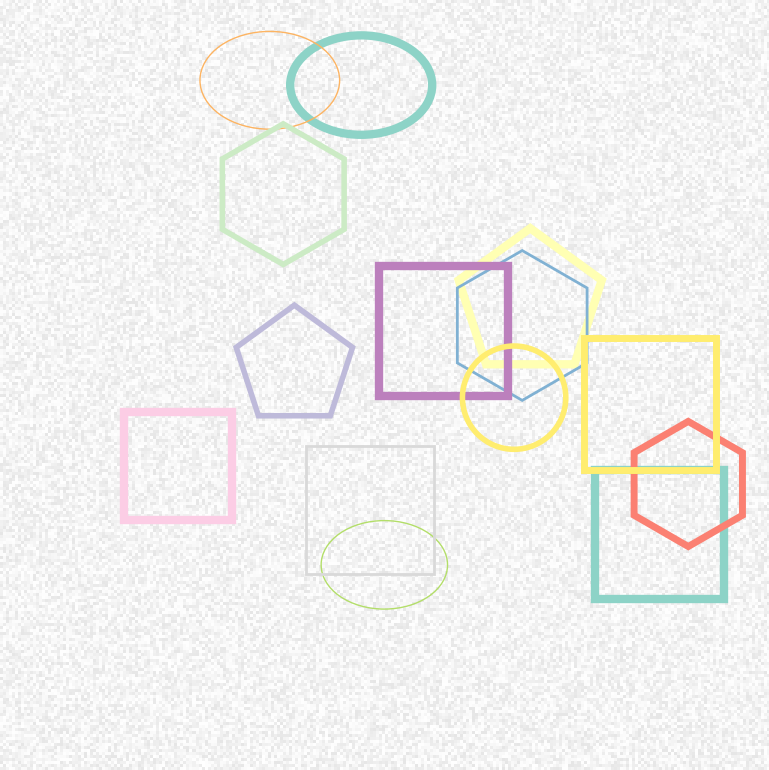[{"shape": "oval", "thickness": 3, "radius": 0.46, "center": [0.469, 0.89]}, {"shape": "square", "thickness": 3, "radius": 0.42, "center": [0.857, 0.306]}, {"shape": "pentagon", "thickness": 3, "radius": 0.49, "center": [0.689, 0.606]}, {"shape": "pentagon", "thickness": 2, "radius": 0.4, "center": [0.382, 0.524]}, {"shape": "hexagon", "thickness": 2.5, "radius": 0.41, "center": [0.894, 0.371]}, {"shape": "hexagon", "thickness": 1, "radius": 0.49, "center": [0.678, 0.577]}, {"shape": "oval", "thickness": 0.5, "radius": 0.45, "center": [0.35, 0.896]}, {"shape": "oval", "thickness": 0.5, "radius": 0.41, "center": [0.499, 0.266]}, {"shape": "square", "thickness": 3, "radius": 0.35, "center": [0.231, 0.394]}, {"shape": "square", "thickness": 1, "radius": 0.41, "center": [0.48, 0.338]}, {"shape": "square", "thickness": 3, "radius": 0.42, "center": [0.576, 0.57]}, {"shape": "hexagon", "thickness": 2, "radius": 0.46, "center": [0.368, 0.748]}, {"shape": "square", "thickness": 2.5, "radius": 0.43, "center": [0.844, 0.475]}, {"shape": "circle", "thickness": 2, "radius": 0.34, "center": [0.668, 0.484]}]